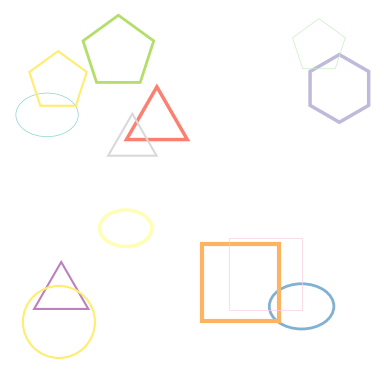[{"shape": "oval", "thickness": 0.5, "radius": 0.4, "center": [0.122, 0.702]}, {"shape": "oval", "thickness": 2.5, "radius": 0.34, "center": [0.326, 0.407]}, {"shape": "hexagon", "thickness": 2.5, "radius": 0.44, "center": [0.881, 0.77]}, {"shape": "triangle", "thickness": 2.5, "radius": 0.46, "center": [0.407, 0.683]}, {"shape": "oval", "thickness": 2, "radius": 0.42, "center": [0.783, 0.204]}, {"shape": "square", "thickness": 3, "radius": 0.5, "center": [0.624, 0.266]}, {"shape": "pentagon", "thickness": 2, "radius": 0.48, "center": [0.307, 0.864]}, {"shape": "square", "thickness": 0.5, "radius": 0.47, "center": [0.69, 0.289]}, {"shape": "triangle", "thickness": 1.5, "radius": 0.36, "center": [0.344, 0.632]}, {"shape": "triangle", "thickness": 1.5, "radius": 0.41, "center": [0.159, 0.238]}, {"shape": "pentagon", "thickness": 0.5, "radius": 0.36, "center": [0.828, 0.88]}, {"shape": "circle", "thickness": 1.5, "radius": 0.47, "center": [0.153, 0.164]}, {"shape": "pentagon", "thickness": 1.5, "radius": 0.39, "center": [0.151, 0.789]}]